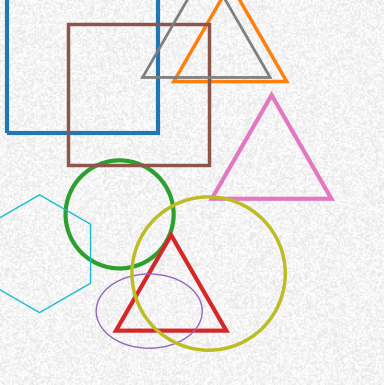[{"shape": "square", "thickness": 3, "radius": 0.98, "center": [0.214, 0.849]}, {"shape": "triangle", "thickness": 2.5, "radius": 0.85, "center": [0.598, 0.873]}, {"shape": "circle", "thickness": 3, "radius": 0.7, "center": [0.311, 0.443]}, {"shape": "triangle", "thickness": 3, "radius": 0.83, "center": [0.444, 0.224]}, {"shape": "oval", "thickness": 1, "radius": 0.69, "center": [0.388, 0.192]}, {"shape": "square", "thickness": 2.5, "radius": 0.92, "center": [0.36, 0.755]}, {"shape": "triangle", "thickness": 3, "radius": 0.9, "center": [0.705, 0.573]}, {"shape": "triangle", "thickness": 2, "radius": 0.96, "center": [0.536, 0.895]}, {"shape": "circle", "thickness": 2.5, "radius": 1.0, "center": [0.542, 0.289]}, {"shape": "hexagon", "thickness": 1, "radius": 0.77, "center": [0.103, 0.341]}]